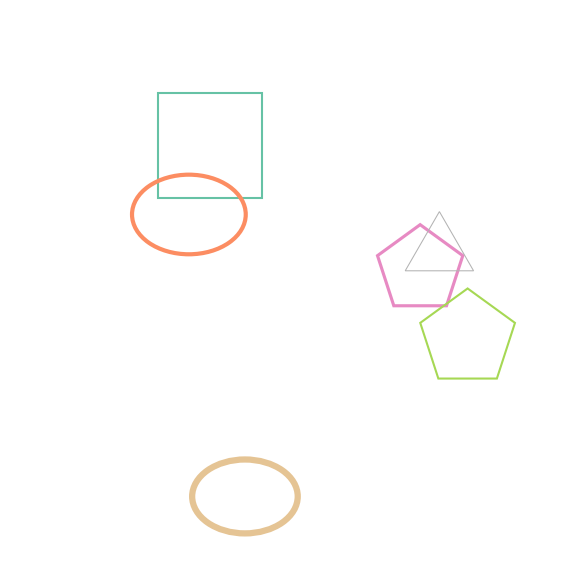[{"shape": "square", "thickness": 1, "radius": 0.45, "center": [0.363, 0.747]}, {"shape": "oval", "thickness": 2, "radius": 0.49, "center": [0.327, 0.628]}, {"shape": "pentagon", "thickness": 1.5, "radius": 0.39, "center": [0.728, 0.532]}, {"shape": "pentagon", "thickness": 1, "radius": 0.43, "center": [0.81, 0.413]}, {"shape": "oval", "thickness": 3, "radius": 0.46, "center": [0.424, 0.14]}, {"shape": "triangle", "thickness": 0.5, "radius": 0.34, "center": [0.761, 0.564]}]